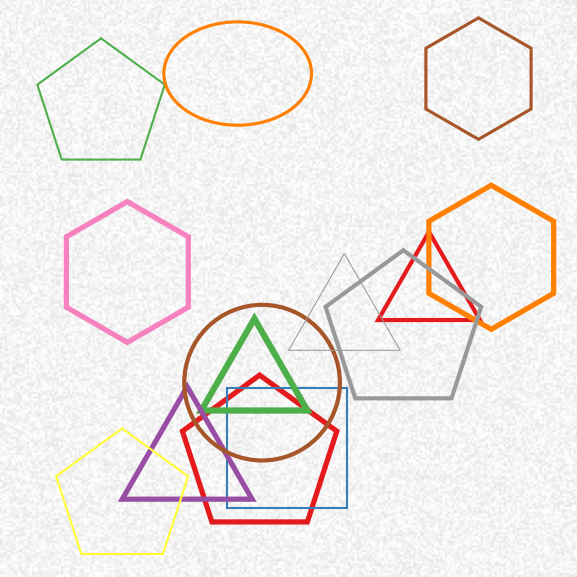[{"shape": "triangle", "thickness": 2, "radius": 0.51, "center": [0.743, 0.496]}, {"shape": "pentagon", "thickness": 2.5, "radius": 0.7, "center": [0.45, 0.209]}, {"shape": "square", "thickness": 1, "radius": 0.52, "center": [0.498, 0.223]}, {"shape": "triangle", "thickness": 3, "radius": 0.53, "center": [0.44, 0.341]}, {"shape": "pentagon", "thickness": 1, "radius": 0.58, "center": [0.175, 0.817]}, {"shape": "triangle", "thickness": 2.5, "radius": 0.65, "center": [0.324, 0.2]}, {"shape": "oval", "thickness": 1.5, "radius": 0.64, "center": [0.412, 0.872]}, {"shape": "hexagon", "thickness": 2.5, "radius": 0.62, "center": [0.851, 0.554]}, {"shape": "pentagon", "thickness": 1, "radius": 0.6, "center": [0.211, 0.137]}, {"shape": "hexagon", "thickness": 1.5, "radius": 0.53, "center": [0.829, 0.863]}, {"shape": "circle", "thickness": 2, "radius": 0.67, "center": [0.454, 0.337]}, {"shape": "hexagon", "thickness": 2.5, "radius": 0.61, "center": [0.221, 0.528]}, {"shape": "pentagon", "thickness": 2, "radius": 0.71, "center": [0.698, 0.424]}, {"shape": "triangle", "thickness": 0.5, "radius": 0.56, "center": [0.596, 0.448]}]